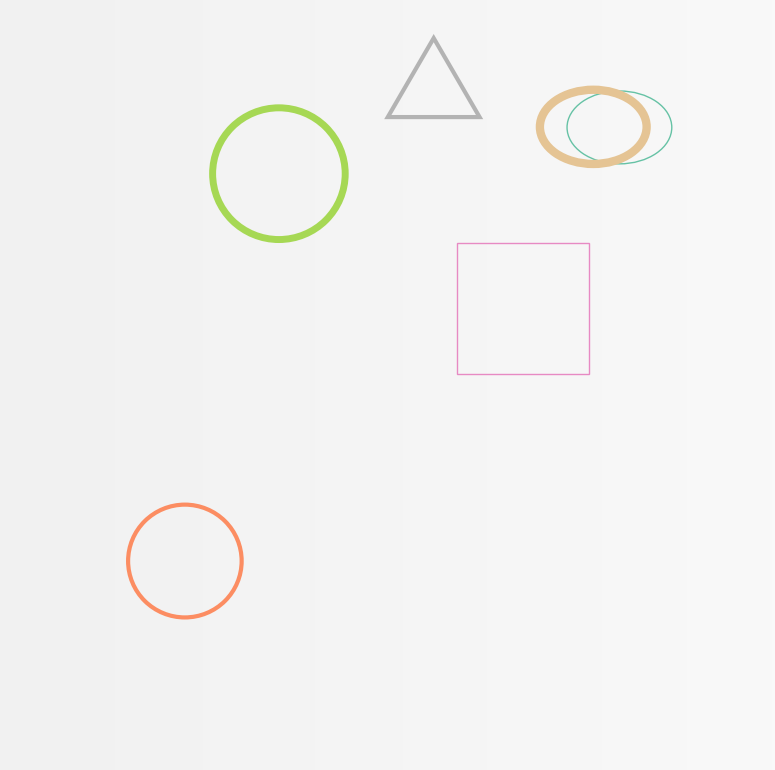[{"shape": "oval", "thickness": 0.5, "radius": 0.34, "center": [0.799, 0.835]}, {"shape": "circle", "thickness": 1.5, "radius": 0.37, "center": [0.239, 0.271]}, {"shape": "square", "thickness": 0.5, "radius": 0.43, "center": [0.675, 0.599]}, {"shape": "circle", "thickness": 2.5, "radius": 0.43, "center": [0.36, 0.774]}, {"shape": "oval", "thickness": 3, "radius": 0.34, "center": [0.766, 0.835]}, {"shape": "triangle", "thickness": 1.5, "radius": 0.34, "center": [0.56, 0.882]}]